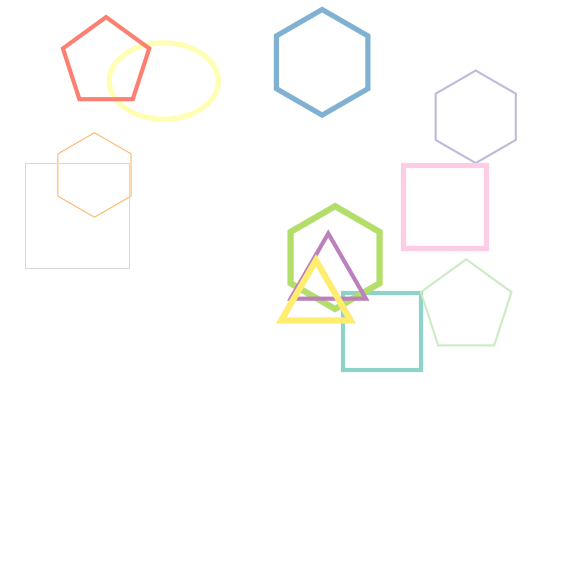[{"shape": "square", "thickness": 2, "radius": 0.33, "center": [0.662, 0.425]}, {"shape": "oval", "thickness": 2.5, "radius": 0.47, "center": [0.284, 0.859]}, {"shape": "hexagon", "thickness": 1, "radius": 0.4, "center": [0.824, 0.797]}, {"shape": "pentagon", "thickness": 2, "radius": 0.39, "center": [0.184, 0.891]}, {"shape": "hexagon", "thickness": 2.5, "radius": 0.46, "center": [0.558, 0.891]}, {"shape": "hexagon", "thickness": 0.5, "radius": 0.37, "center": [0.164, 0.696]}, {"shape": "hexagon", "thickness": 3, "radius": 0.44, "center": [0.58, 0.553]}, {"shape": "square", "thickness": 2.5, "radius": 0.36, "center": [0.77, 0.641]}, {"shape": "square", "thickness": 0.5, "radius": 0.45, "center": [0.133, 0.626]}, {"shape": "triangle", "thickness": 2, "radius": 0.38, "center": [0.568, 0.52]}, {"shape": "pentagon", "thickness": 1, "radius": 0.41, "center": [0.807, 0.468]}, {"shape": "triangle", "thickness": 3, "radius": 0.35, "center": [0.547, 0.479]}]